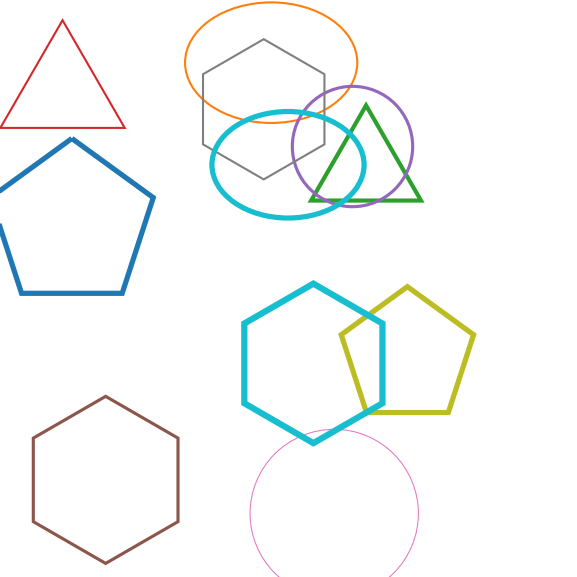[{"shape": "pentagon", "thickness": 2.5, "radius": 0.74, "center": [0.124, 0.611]}, {"shape": "oval", "thickness": 1, "radius": 0.75, "center": [0.47, 0.891]}, {"shape": "triangle", "thickness": 2, "radius": 0.55, "center": [0.634, 0.707]}, {"shape": "triangle", "thickness": 1, "radius": 0.62, "center": [0.108, 0.84]}, {"shape": "circle", "thickness": 1.5, "radius": 0.52, "center": [0.61, 0.745]}, {"shape": "hexagon", "thickness": 1.5, "radius": 0.72, "center": [0.183, 0.168]}, {"shape": "circle", "thickness": 0.5, "radius": 0.73, "center": [0.579, 0.11]}, {"shape": "hexagon", "thickness": 1, "radius": 0.61, "center": [0.457, 0.81]}, {"shape": "pentagon", "thickness": 2.5, "radius": 0.6, "center": [0.705, 0.382]}, {"shape": "oval", "thickness": 2.5, "radius": 0.66, "center": [0.499, 0.714]}, {"shape": "hexagon", "thickness": 3, "radius": 0.69, "center": [0.543, 0.37]}]